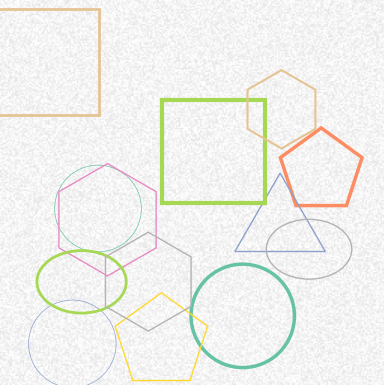[{"shape": "circle", "thickness": 2.5, "radius": 0.67, "center": [0.63, 0.18]}, {"shape": "circle", "thickness": 0.5, "radius": 0.56, "center": [0.255, 0.458]}, {"shape": "pentagon", "thickness": 2.5, "radius": 0.56, "center": [0.834, 0.556]}, {"shape": "circle", "thickness": 0.5, "radius": 0.57, "center": [0.188, 0.107]}, {"shape": "triangle", "thickness": 1, "radius": 0.68, "center": [0.727, 0.415]}, {"shape": "hexagon", "thickness": 1, "radius": 0.73, "center": [0.279, 0.429]}, {"shape": "oval", "thickness": 2, "radius": 0.58, "center": [0.212, 0.268]}, {"shape": "square", "thickness": 3, "radius": 0.67, "center": [0.555, 0.606]}, {"shape": "pentagon", "thickness": 1, "radius": 0.63, "center": [0.419, 0.114]}, {"shape": "square", "thickness": 2, "radius": 0.69, "center": [0.12, 0.839]}, {"shape": "hexagon", "thickness": 1.5, "radius": 0.51, "center": [0.731, 0.716]}, {"shape": "hexagon", "thickness": 1, "radius": 0.64, "center": [0.385, 0.268]}, {"shape": "oval", "thickness": 1, "radius": 0.56, "center": [0.803, 0.353]}]